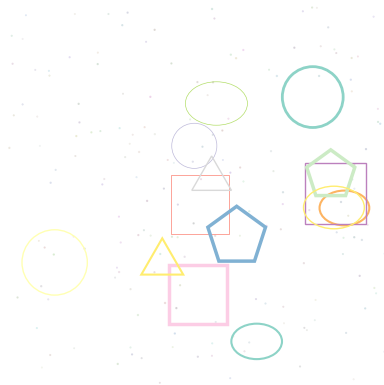[{"shape": "oval", "thickness": 1.5, "radius": 0.33, "center": [0.667, 0.113]}, {"shape": "circle", "thickness": 2, "radius": 0.4, "center": [0.812, 0.748]}, {"shape": "circle", "thickness": 1, "radius": 0.42, "center": [0.142, 0.318]}, {"shape": "circle", "thickness": 0.5, "radius": 0.29, "center": [0.505, 0.621]}, {"shape": "square", "thickness": 0.5, "radius": 0.38, "center": [0.519, 0.468]}, {"shape": "pentagon", "thickness": 2.5, "radius": 0.39, "center": [0.615, 0.385]}, {"shape": "oval", "thickness": 1.5, "radius": 0.32, "center": [0.895, 0.46]}, {"shape": "oval", "thickness": 0.5, "radius": 0.4, "center": [0.562, 0.731]}, {"shape": "square", "thickness": 2.5, "radius": 0.38, "center": [0.514, 0.235]}, {"shape": "triangle", "thickness": 1, "radius": 0.3, "center": [0.55, 0.535]}, {"shape": "square", "thickness": 1, "radius": 0.4, "center": [0.87, 0.498]}, {"shape": "pentagon", "thickness": 2.5, "radius": 0.33, "center": [0.859, 0.545]}, {"shape": "oval", "thickness": 1, "radius": 0.39, "center": [0.867, 0.461]}, {"shape": "triangle", "thickness": 1.5, "radius": 0.31, "center": [0.421, 0.318]}]